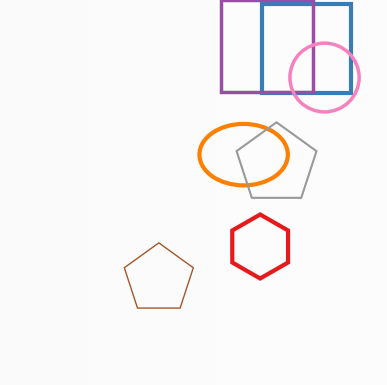[{"shape": "hexagon", "thickness": 3, "radius": 0.42, "center": [0.671, 0.36]}, {"shape": "square", "thickness": 3, "radius": 0.57, "center": [0.791, 0.874]}, {"shape": "square", "thickness": 2.5, "radius": 0.59, "center": [0.688, 0.88]}, {"shape": "oval", "thickness": 3, "radius": 0.57, "center": [0.629, 0.598]}, {"shape": "pentagon", "thickness": 1, "radius": 0.47, "center": [0.41, 0.276]}, {"shape": "circle", "thickness": 2.5, "radius": 0.45, "center": [0.838, 0.799]}, {"shape": "pentagon", "thickness": 1.5, "radius": 0.54, "center": [0.714, 0.574]}]